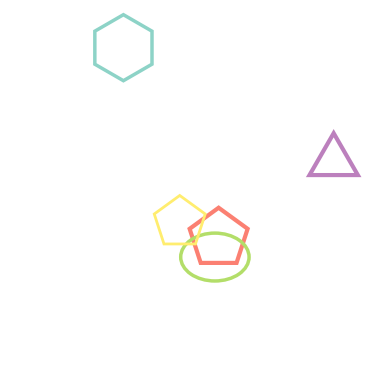[{"shape": "hexagon", "thickness": 2.5, "radius": 0.43, "center": [0.321, 0.876]}, {"shape": "pentagon", "thickness": 3, "radius": 0.4, "center": [0.568, 0.381]}, {"shape": "oval", "thickness": 2.5, "radius": 0.44, "center": [0.558, 0.332]}, {"shape": "triangle", "thickness": 3, "radius": 0.36, "center": [0.867, 0.582]}, {"shape": "pentagon", "thickness": 2, "radius": 0.35, "center": [0.467, 0.423]}]